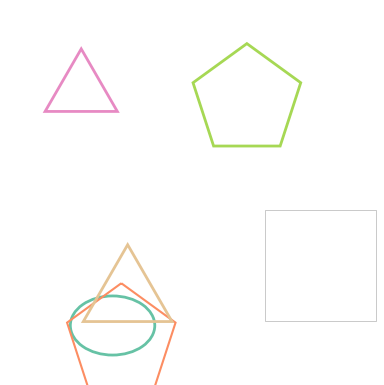[{"shape": "oval", "thickness": 2, "radius": 0.55, "center": [0.292, 0.155]}, {"shape": "pentagon", "thickness": 1.5, "radius": 0.74, "center": [0.315, 0.116]}, {"shape": "triangle", "thickness": 2, "radius": 0.54, "center": [0.211, 0.765]}, {"shape": "pentagon", "thickness": 2, "radius": 0.74, "center": [0.641, 0.74]}, {"shape": "triangle", "thickness": 2, "radius": 0.67, "center": [0.332, 0.231]}, {"shape": "square", "thickness": 0.5, "radius": 0.72, "center": [0.834, 0.309]}]